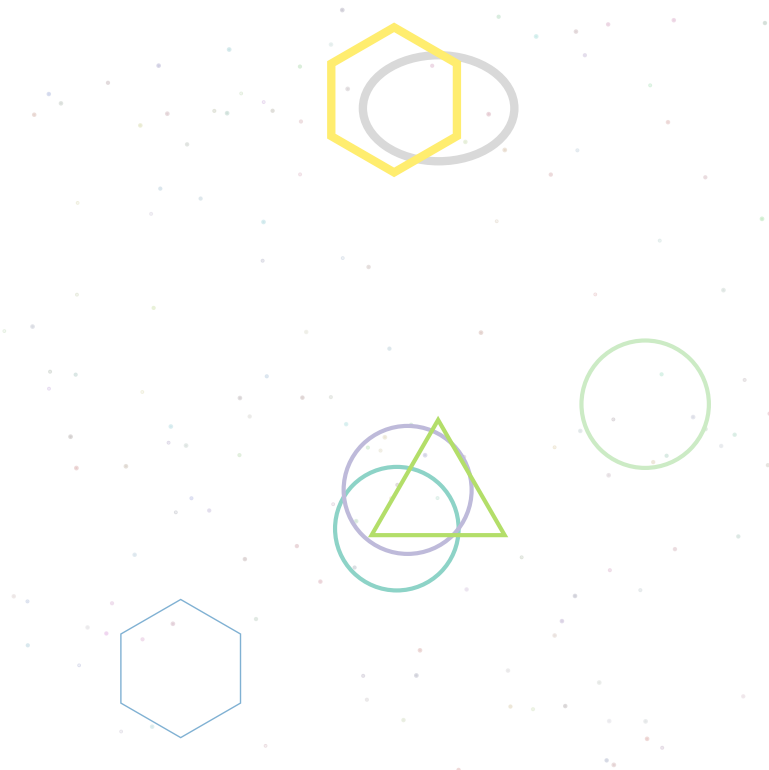[{"shape": "circle", "thickness": 1.5, "radius": 0.4, "center": [0.515, 0.313]}, {"shape": "circle", "thickness": 1.5, "radius": 0.42, "center": [0.529, 0.364]}, {"shape": "hexagon", "thickness": 0.5, "radius": 0.45, "center": [0.235, 0.132]}, {"shape": "triangle", "thickness": 1.5, "radius": 0.5, "center": [0.569, 0.355]}, {"shape": "oval", "thickness": 3, "radius": 0.49, "center": [0.57, 0.859]}, {"shape": "circle", "thickness": 1.5, "radius": 0.41, "center": [0.838, 0.475]}, {"shape": "hexagon", "thickness": 3, "radius": 0.47, "center": [0.512, 0.87]}]